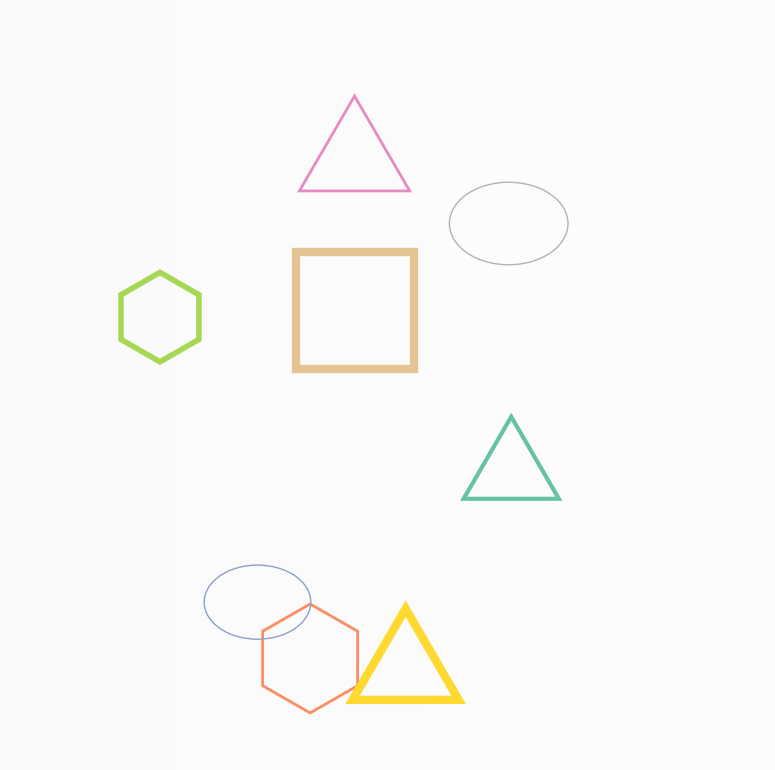[{"shape": "triangle", "thickness": 1.5, "radius": 0.35, "center": [0.66, 0.388]}, {"shape": "hexagon", "thickness": 1, "radius": 0.35, "center": [0.4, 0.145]}, {"shape": "oval", "thickness": 0.5, "radius": 0.34, "center": [0.332, 0.218]}, {"shape": "triangle", "thickness": 1, "radius": 0.41, "center": [0.457, 0.793]}, {"shape": "hexagon", "thickness": 2, "radius": 0.29, "center": [0.206, 0.588]}, {"shape": "triangle", "thickness": 3, "radius": 0.4, "center": [0.523, 0.131]}, {"shape": "square", "thickness": 3, "radius": 0.38, "center": [0.459, 0.597]}, {"shape": "oval", "thickness": 0.5, "radius": 0.38, "center": [0.656, 0.71]}]